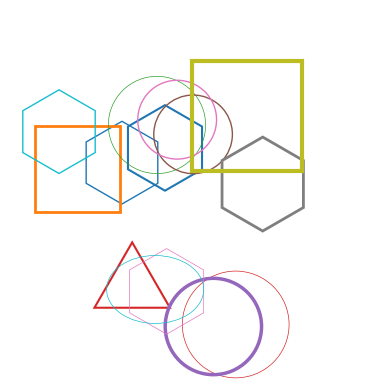[{"shape": "hexagon", "thickness": 1, "radius": 0.54, "center": [0.317, 0.578]}, {"shape": "hexagon", "thickness": 1.5, "radius": 0.56, "center": [0.429, 0.616]}, {"shape": "square", "thickness": 2, "radius": 0.56, "center": [0.201, 0.561]}, {"shape": "circle", "thickness": 0.5, "radius": 0.63, "center": [0.408, 0.675]}, {"shape": "triangle", "thickness": 1.5, "radius": 0.57, "center": [0.343, 0.257]}, {"shape": "circle", "thickness": 0.5, "radius": 0.69, "center": [0.612, 0.157]}, {"shape": "circle", "thickness": 2.5, "radius": 0.63, "center": [0.554, 0.152]}, {"shape": "circle", "thickness": 1, "radius": 0.51, "center": [0.502, 0.651]}, {"shape": "circle", "thickness": 1, "radius": 0.51, "center": [0.46, 0.689]}, {"shape": "hexagon", "thickness": 0.5, "radius": 0.56, "center": [0.433, 0.243]}, {"shape": "hexagon", "thickness": 2, "radius": 0.61, "center": [0.682, 0.522]}, {"shape": "square", "thickness": 3, "radius": 0.71, "center": [0.643, 0.699]}, {"shape": "hexagon", "thickness": 1, "radius": 0.54, "center": [0.153, 0.658]}, {"shape": "oval", "thickness": 0.5, "radius": 0.63, "center": [0.403, 0.248]}]